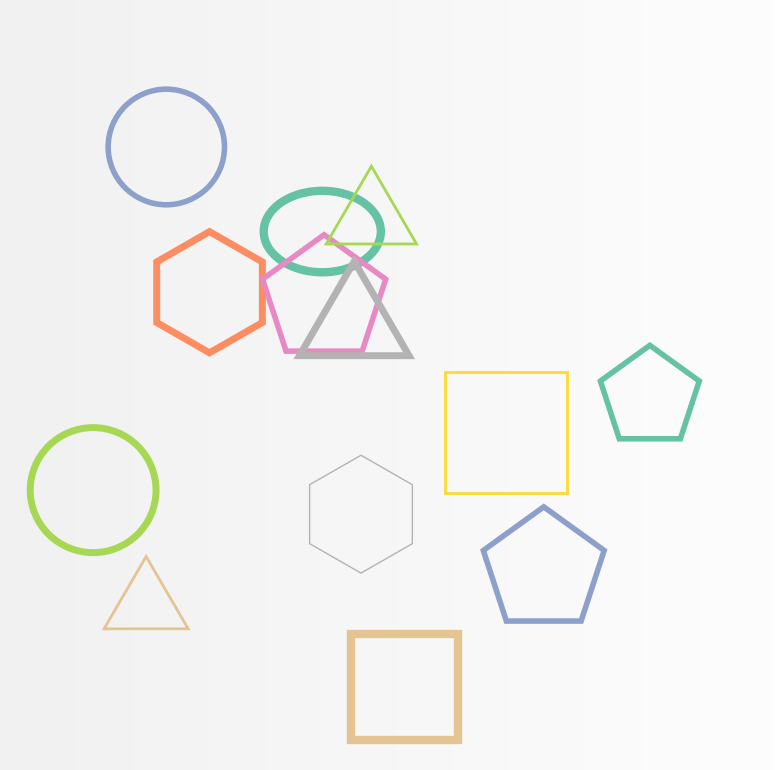[{"shape": "oval", "thickness": 3, "radius": 0.38, "center": [0.416, 0.699]}, {"shape": "pentagon", "thickness": 2, "radius": 0.34, "center": [0.838, 0.484]}, {"shape": "hexagon", "thickness": 2.5, "radius": 0.39, "center": [0.27, 0.62]}, {"shape": "pentagon", "thickness": 2, "radius": 0.41, "center": [0.702, 0.26]}, {"shape": "circle", "thickness": 2, "radius": 0.38, "center": [0.215, 0.809]}, {"shape": "pentagon", "thickness": 2, "radius": 0.42, "center": [0.418, 0.612]}, {"shape": "triangle", "thickness": 1, "radius": 0.34, "center": [0.479, 0.717]}, {"shape": "circle", "thickness": 2.5, "radius": 0.41, "center": [0.12, 0.363]}, {"shape": "square", "thickness": 1, "radius": 0.39, "center": [0.653, 0.438]}, {"shape": "square", "thickness": 3, "radius": 0.34, "center": [0.522, 0.108]}, {"shape": "triangle", "thickness": 1, "radius": 0.31, "center": [0.189, 0.215]}, {"shape": "hexagon", "thickness": 0.5, "radius": 0.38, "center": [0.466, 0.332]}, {"shape": "triangle", "thickness": 2.5, "radius": 0.41, "center": [0.457, 0.579]}]